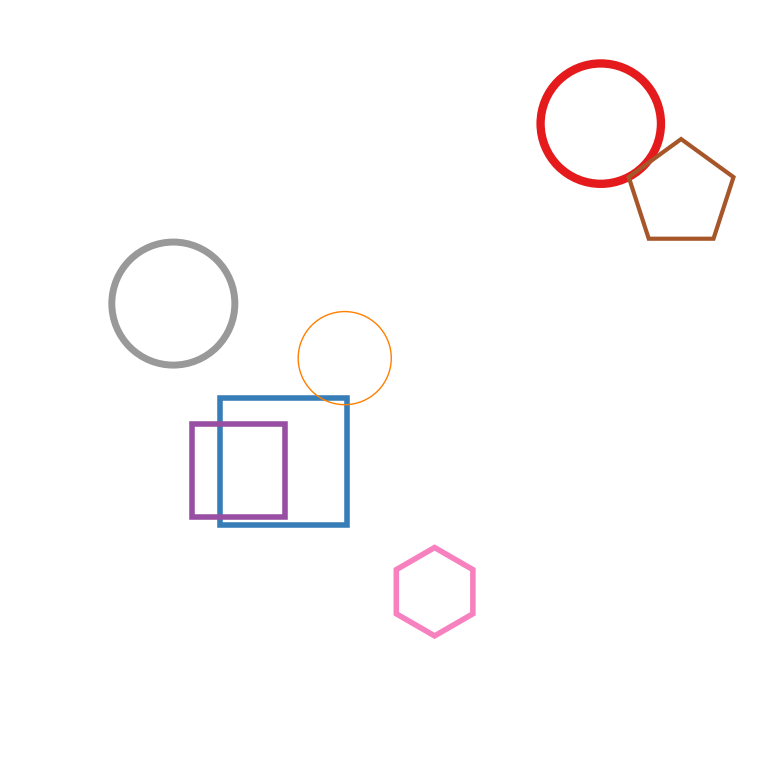[{"shape": "circle", "thickness": 3, "radius": 0.39, "center": [0.78, 0.839]}, {"shape": "square", "thickness": 2, "radius": 0.41, "center": [0.368, 0.401]}, {"shape": "square", "thickness": 2, "radius": 0.3, "center": [0.309, 0.389]}, {"shape": "circle", "thickness": 0.5, "radius": 0.3, "center": [0.448, 0.535]}, {"shape": "pentagon", "thickness": 1.5, "radius": 0.36, "center": [0.885, 0.748]}, {"shape": "hexagon", "thickness": 2, "radius": 0.29, "center": [0.564, 0.232]}, {"shape": "circle", "thickness": 2.5, "radius": 0.4, "center": [0.225, 0.606]}]